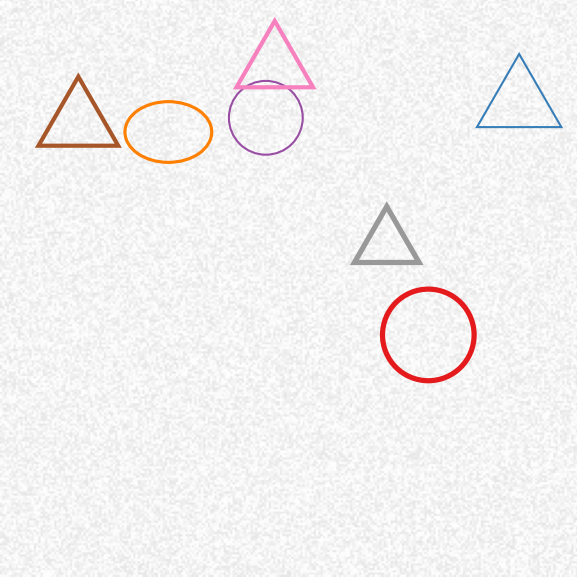[{"shape": "circle", "thickness": 2.5, "radius": 0.4, "center": [0.742, 0.419]}, {"shape": "triangle", "thickness": 1, "radius": 0.42, "center": [0.899, 0.821]}, {"shape": "circle", "thickness": 1, "radius": 0.32, "center": [0.46, 0.795]}, {"shape": "oval", "thickness": 1.5, "radius": 0.38, "center": [0.291, 0.771]}, {"shape": "triangle", "thickness": 2, "radius": 0.4, "center": [0.136, 0.787]}, {"shape": "triangle", "thickness": 2, "radius": 0.38, "center": [0.476, 0.886]}, {"shape": "triangle", "thickness": 2.5, "radius": 0.32, "center": [0.67, 0.577]}]